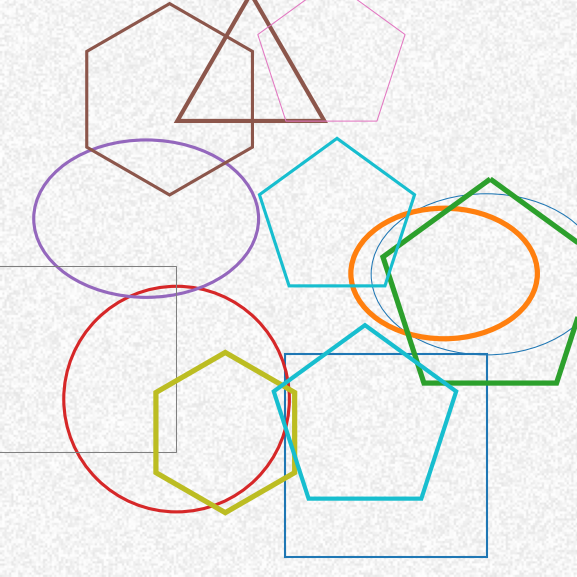[{"shape": "square", "thickness": 1, "radius": 0.88, "center": [0.669, 0.211]}, {"shape": "oval", "thickness": 0.5, "radius": 1.0, "center": [0.842, 0.524]}, {"shape": "oval", "thickness": 2.5, "radius": 0.81, "center": [0.769, 0.526]}, {"shape": "pentagon", "thickness": 2.5, "radius": 0.98, "center": [0.849, 0.494]}, {"shape": "circle", "thickness": 1.5, "radius": 0.98, "center": [0.306, 0.308]}, {"shape": "oval", "thickness": 1.5, "radius": 0.97, "center": [0.253, 0.621]}, {"shape": "triangle", "thickness": 2, "radius": 0.73, "center": [0.434, 0.863]}, {"shape": "hexagon", "thickness": 1.5, "radius": 0.83, "center": [0.294, 0.827]}, {"shape": "pentagon", "thickness": 0.5, "radius": 0.67, "center": [0.574, 0.898]}, {"shape": "square", "thickness": 0.5, "radius": 0.81, "center": [0.143, 0.378]}, {"shape": "hexagon", "thickness": 2.5, "radius": 0.69, "center": [0.39, 0.25]}, {"shape": "pentagon", "thickness": 2, "radius": 0.83, "center": [0.632, 0.27]}, {"shape": "pentagon", "thickness": 1.5, "radius": 0.71, "center": [0.584, 0.618]}]